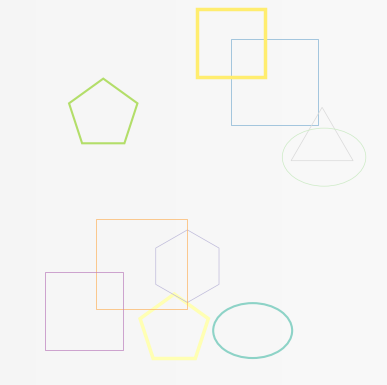[{"shape": "oval", "thickness": 1.5, "radius": 0.51, "center": [0.652, 0.141]}, {"shape": "pentagon", "thickness": 2.5, "radius": 0.46, "center": [0.45, 0.144]}, {"shape": "hexagon", "thickness": 0.5, "radius": 0.47, "center": [0.484, 0.309]}, {"shape": "square", "thickness": 0.5, "radius": 0.56, "center": [0.708, 0.787]}, {"shape": "square", "thickness": 0.5, "radius": 0.58, "center": [0.366, 0.314]}, {"shape": "pentagon", "thickness": 1.5, "radius": 0.46, "center": [0.266, 0.703]}, {"shape": "triangle", "thickness": 0.5, "radius": 0.46, "center": [0.831, 0.629]}, {"shape": "square", "thickness": 0.5, "radius": 0.5, "center": [0.216, 0.192]}, {"shape": "oval", "thickness": 0.5, "radius": 0.54, "center": [0.836, 0.592]}, {"shape": "square", "thickness": 2.5, "radius": 0.44, "center": [0.597, 0.888]}]